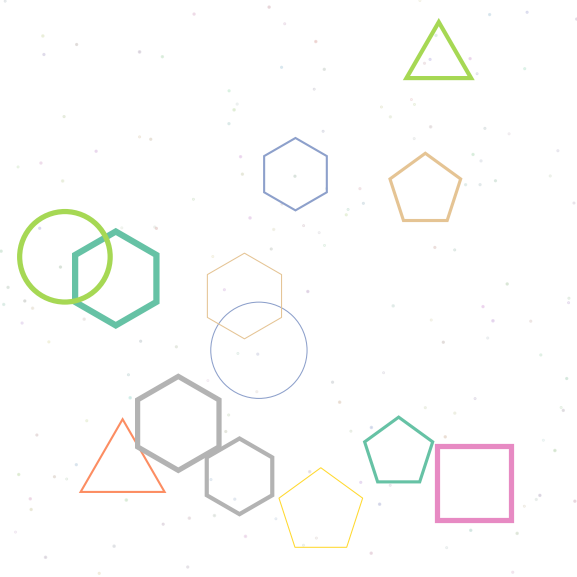[{"shape": "hexagon", "thickness": 3, "radius": 0.41, "center": [0.2, 0.517]}, {"shape": "pentagon", "thickness": 1.5, "radius": 0.31, "center": [0.69, 0.215]}, {"shape": "triangle", "thickness": 1, "radius": 0.42, "center": [0.212, 0.189]}, {"shape": "circle", "thickness": 0.5, "radius": 0.42, "center": [0.448, 0.393]}, {"shape": "hexagon", "thickness": 1, "radius": 0.31, "center": [0.512, 0.698]}, {"shape": "square", "thickness": 2.5, "radius": 0.32, "center": [0.821, 0.162]}, {"shape": "circle", "thickness": 2.5, "radius": 0.39, "center": [0.112, 0.554]}, {"shape": "triangle", "thickness": 2, "radius": 0.32, "center": [0.76, 0.896]}, {"shape": "pentagon", "thickness": 0.5, "radius": 0.38, "center": [0.556, 0.113]}, {"shape": "pentagon", "thickness": 1.5, "radius": 0.32, "center": [0.736, 0.669]}, {"shape": "hexagon", "thickness": 0.5, "radius": 0.37, "center": [0.423, 0.487]}, {"shape": "hexagon", "thickness": 2.5, "radius": 0.41, "center": [0.309, 0.266]}, {"shape": "hexagon", "thickness": 2, "radius": 0.33, "center": [0.415, 0.174]}]